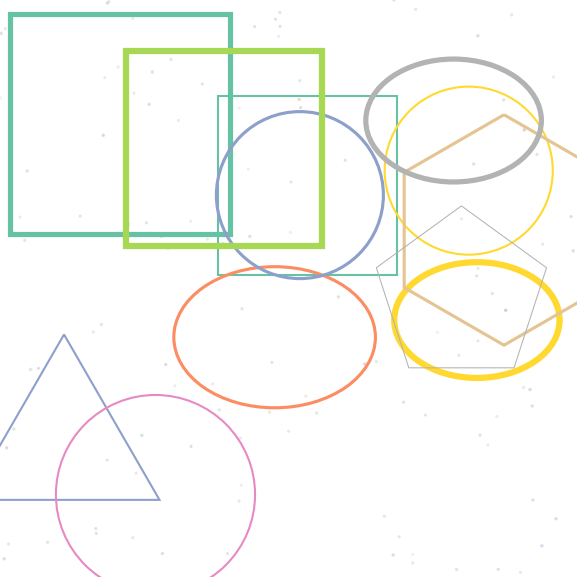[{"shape": "square", "thickness": 1, "radius": 0.77, "center": [0.532, 0.678]}, {"shape": "square", "thickness": 2.5, "radius": 0.95, "center": [0.208, 0.784]}, {"shape": "oval", "thickness": 1.5, "radius": 0.87, "center": [0.476, 0.415]}, {"shape": "triangle", "thickness": 1, "radius": 0.95, "center": [0.111, 0.229]}, {"shape": "circle", "thickness": 1.5, "radius": 0.72, "center": [0.519, 0.661]}, {"shape": "circle", "thickness": 1, "radius": 0.86, "center": [0.269, 0.143]}, {"shape": "square", "thickness": 3, "radius": 0.85, "center": [0.388, 0.742]}, {"shape": "oval", "thickness": 3, "radius": 0.72, "center": [0.826, 0.445]}, {"shape": "circle", "thickness": 1, "radius": 0.73, "center": [0.812, 0.704]}, {"shape": "hexagon", "thickness": 1.5, "radius": 1.0, "center": [0.873, 0.601]}, {"shape": "pentagon", "thickness": 0.5, "radius": 0.77, "center": [0.799, 0.488]}, {"shape": "oval", "thickness": 2.5, "radius": 0.76, "center": [0.785, 0.79]}]